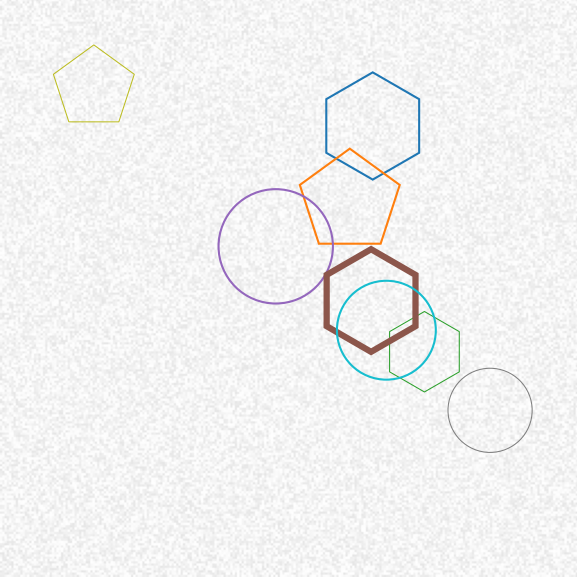[{"shape": "hexagon", "thickness": 1, "radius": 0.46, "center": [0.645, 0.781]}, {"shape": "pentagon", "thickness": 1, "radius": 0.45, "center": [0.606, 0.651]}, {"shape": "hexagon", "thickness": 0.5, "radius": 0.35, "center": [0.735, 0.39]}, {"shape": "circle", "thickness": 1, "radius": 0.5, "center": [0.477, 0.573]}, {"shape": "hexagon", "thickness": 3, "radius": 0.44, "center": [0.643, 0.479]}, {"shape": "circle", "thickness": 0.5, "radius": 0.36, "center": [0.849, 0.289]}, {"shape": "pentagon", "thickness": 0.5, "radius": 0.37, "center": [0.162, 0.848]}, {"shape": "circle", "thickness": 1, "radius": 0.43, "center": [0.669, 0.427]}]